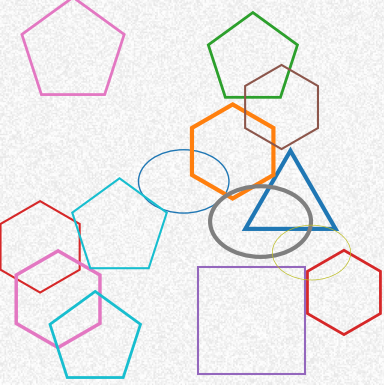[{"shape": "oval", "thickness": 1, "radius": 0.59, "center": [0.477, 0.529]}, {"shape": "triangle", "thickness": 3, "radius": 0.68, "center": [0.754, 0.473]}, {"shape": "hexagon", "thickness": 3, "radius": 0.61, "center": [0.604, 0.607]}, {"shape": "pentagon", "thickness": 2, "radius": 0.61, "center": [0.657, 0.846]}, {"shape": "hexagon", "thickness": 2, "radius": 0.55, "center": [0.893, 0.24]}, {"shape": "hexagon", "thickness": 1.5, "radius": 0.59, "center": [0.104, 0.359]}, {"shape": "square", "thickness": 1.5, "radius": 0.69, "center": [0.653, 0.167]}, {"shape": "hexagon", "thickness": 1.5, "radius": 0.55, "center": [0.731, 0.722]}, {"shape": "hexagon", "thickness": 2.5, "radius": 0.63, "center": [0.151, 0.223]}, {"shape": "pentagon", "thickness": 2, "radius": 0.7, "center": [0.19, 0.867]}, {"shape": "oval", "thickness": 3, "radius": 0.66, "center": [0.677, 0.425]}, {"shape": "oval", "thickness": 0.5, "radius": 0.51, "center": [0.809, 0.344]}, {"shape": "pentagon", "thickness": 1.5, "radius": 0.65, "center": [0.31, 0.408]}, {"shape": "pentagon", "thickness": 2, "radius": 0.62, "center": [0.247, 0.119]}]